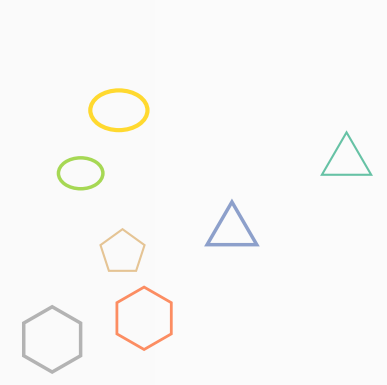[{"shape": "triangle", "thickness": 1.5, "radius": 0.37, "center": [0.894, 0.583]}, {"shape": "hexagon", "thickness": 2, "radius": 0.41, "center": [0.372, 0.173]}, {"shape": "triangle", "thickness": 2.5, "radius": 0.37, "center": [0.599, 0.401]}, {"shape": "oval", "thickness": 2.5, "radius": 0.29, "center": [0.208, 0.55]}, {"shape": "oval", "thickness": 3, "radius": 0.37, "center": [0.307, 0.714]}, {"shape": "pentagon", "thickness": 1.5, "radius": 0.3, "center": [0.316, 0.345]}, {"shape": "hexagon", "thickness": 2.5, "radius": 0.42, "center": [0.135, 0.118]}]